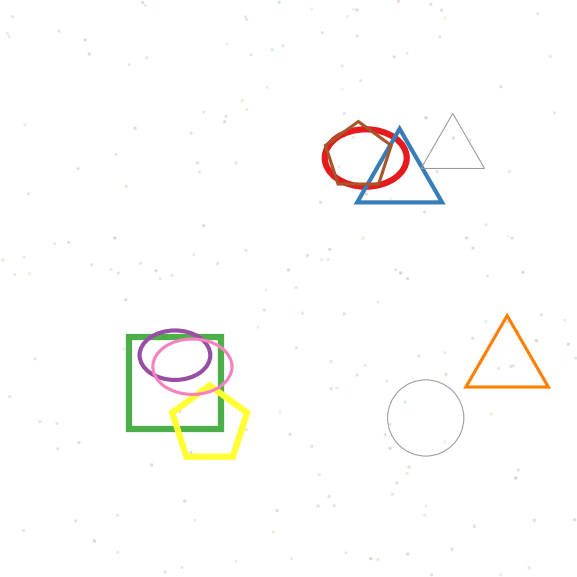[{"shape": "oval", "thickness": 3, "radius": 0.35, "center": [0.633, 0.726]}, {"shape": "triangle", "thickness": 2, "radius": 0.42, "center": [0.692, 0.691]}, {"shape": "square", "thickness": 3, "radius": 0.4, "center": [0.303, 0.335]}, {"shape": "oval", "thickness": 2, "radius": 0.31, "center": [0.303, 0.384]}, {"shape": "triangle", "thickness": 1.5, "radius": 0.41, "center": [0.878, 0.37]}, {"shape": "pentagon", "thickness": 3, "radius": 0.34, "center": [0.363, 0.263]}, {"shape": "pentagon", "thickness": 1.5, "radius": 0.3, "center": [0.621, 0.729]}, {"shape": "oval", "thickness": 1.5, "radius": 0.34, "center": [0.333, 0.364]}, {"shape": "circle", "thickness": 0.5, "radius": 0.33, "center": [0.737, 0.275]}, {"shape": "triangle", "thickness": 0.5, "radius": 0.32, "center": [0.784, 0.739]}]